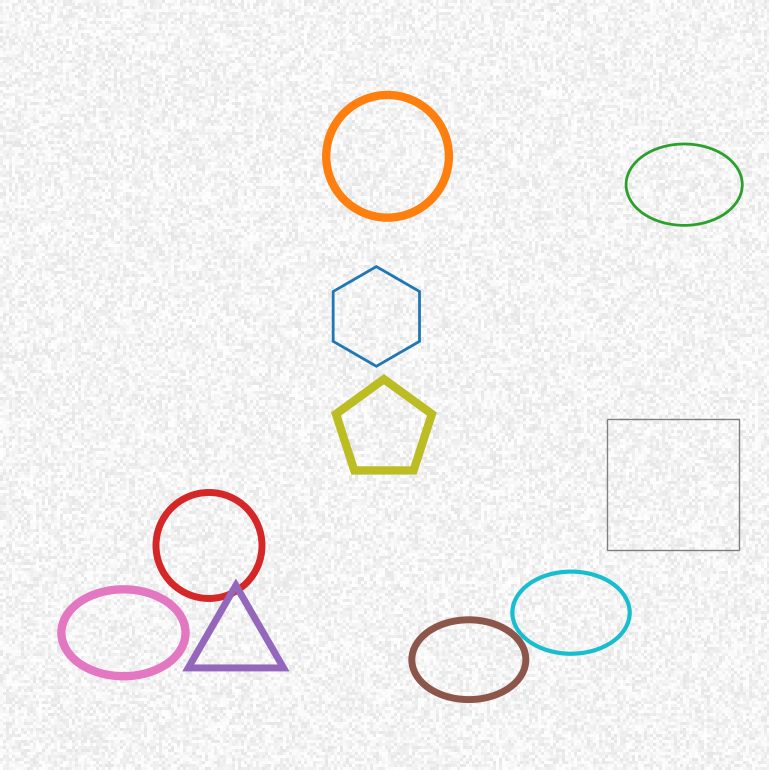[{"shape": "hexagon", "thickness": 1, "radius": 0.32, "center": [0.489, 0.589]}, {"shape": "circle", "thickness": 3, "radius": 0.4, "center": [0.503, 0.797]}, {"shape": "oval", "thickness": 1, "radius": 0.38, "center": [0.889, 0.76]}, {"shape": "circle", "thickness": 2.5, "radius": 0.34, "center": [0.271, 0.292]}, {"shape": "triangle", "thickness": 2.5, "radius": 0.36, "center": [0.306, 0.168]}, {"shape": "oval", "thickness": 2.5, "radius": 0.37, "center": [0.609, 0.143]}, {"shape": "oval", "thickness": 3, "radius": 0.4, "center": [0.16, 0.178]}, {"shape": "square", "thickness": 0.5, "radius": 0.43, "center": [0.874, 0.371]}, {"shape": "pentagon", "thickness": 3, "radius": 0.33, "center": [0.499, 0.442]}, {"shape": "oval", "thickness": 1.5, "radius": 0.38, "center": [0.742, 0.204]}]